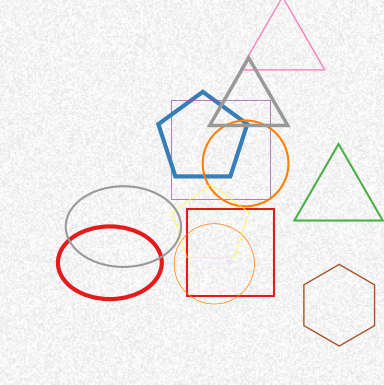[{"shape": "oval", "thickness": 3, "radius": 0.67, "center": [0.285, 0.317]}, {"shape": "square", "thickness": 1.5, "radius": 0.56, "center": [0.599, 0.345]}, {"shape": "pentagon", "thickness": 3, "radius": 0.61, "center": [0.527, 0.64]}, {"shape": "triangle", "thickness": 1.5, "radius": 0.66, "center": [0.879, 0.493]}, {"shape": "square", "thickness": 0.5, "radius": 0.64, "center": [0.573, 0.612]}, {"shape": "circle", "thickness": 1.5, "radius": 0.56, "center": [0.638, 0.576]}, {"shape": "circle", "thickness": 0.5, "radius": 0.52, "center": [0.557, 0.315]}, {"shape": "pentagon", "thickness": 0.5, "radius": 0.52, "center": [0.547, 0.416]}, {"shape": "hexagon", "thickness": 1, "radius": 0.53, "center": [0.881, 0.207]}, {"shape": "triangle", "thickness": 1, "radius": 0.63, "center": [0.734, 0.882]}, {"shape": "triangle", "thickness": 2.5, "radius": 0.59, "center": [0.646, 0.733]}, {"shape": "oval", "thickness": 1.5, "radius": 0.75, "center": [0.32, 0.411]}]